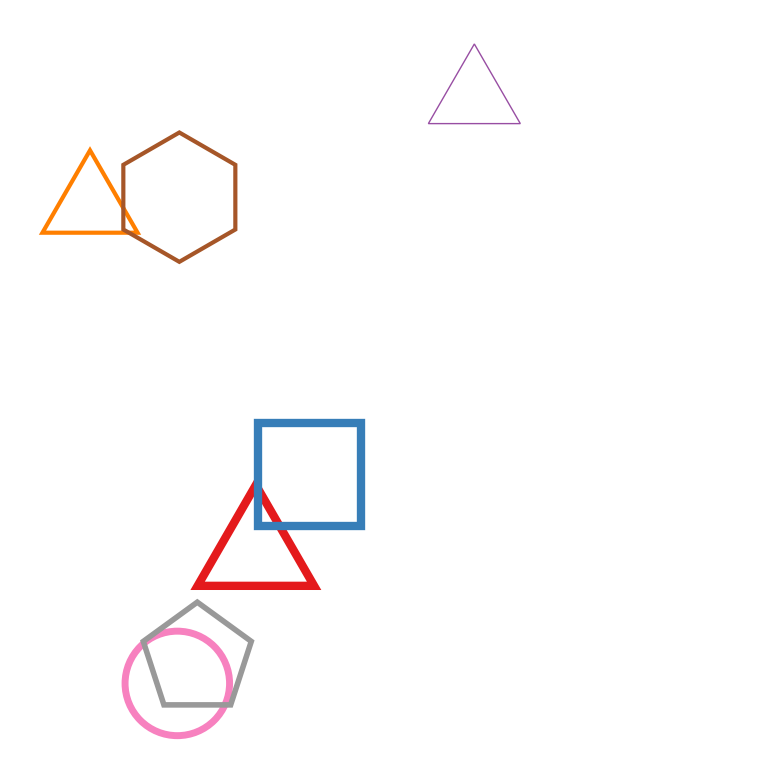[{"shape": "triangle", "thickness": 3, "radius": 0.44, "center": [0.332, 0.283]}, {"shape": "square", "thickness": 3, "radius": 0.34, "center": [0.402, 0.384]}, {"shape": "triangle", "thickness": 0.5, "radius": 0.34, "center": [0.616, 0.874]}, {"shape": "triangle", "thickness": 1.5, "radius": 0.36, "center": [0.117, 0.733]}, {"shape": "hexagon", "thickness": 1.5, "radius": 0.42, "center": [0.233, 0.744]}, {"shape": "circle", "thickness": 2.5, "radius": 0.34, "center": [0.23, 0.112]}, {"shape": "pentagon", "thickness": 2, "radius": 0.37, "center": [0.256, 0.144]}]